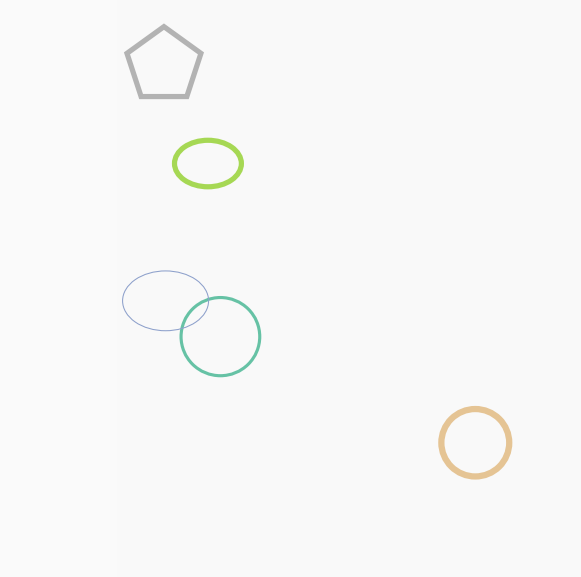[{"shape": "circle", "thickness": 1.5, "radius": 0.34, "center": [0.379, 0.416]}, {"shape": "oval", "thickness": 0.5, "radius": 0.37, "center": [0.285, 0.478]}, {"shape": "oval", "thickness": 2.5, "radius": 0.29, "center": [0.358, 0.716]}, {"shape": "circle", "thickness": 3, "radius": 0.29, "center": [0.818, 0.232]}, {"shape": "pentagon", "thickness": 2.5, "radius": 0.33, "center": [0.282, 0.886]}]